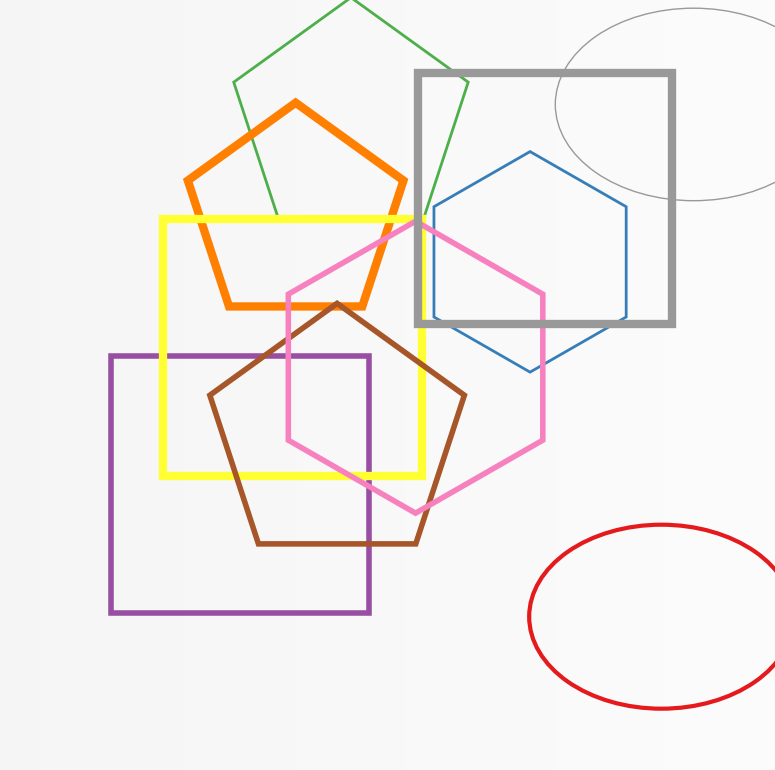[{"shape": "oval", "thickness": 1.5, "radius": 0.85, "center": [0.853, 0.199]}, {"shape": "hexagon", "thickness": 1, "radius": 0.72, "center": [0.684, 0.66]}, {"shape": "pentagon", "thickness": 1, "radius": 0.8, "center": [0.453, 0.844]}, {"shape": "square", "thickness": 2, "radius": 0.83, "center": [0.31, 0.371]}, {"shape": "pentagon", "thickness": 3, "radius": 0.73, "center": [0.381, 0.72]}, {"shape": "square", "thickness": 3, "radius": 0.83, "center": [0.377, 0.548]}, {"shape": "pentagon", "thickness": 2, "radius": 0.86, "center": [0.435, 0.433]}, {"shape": "hexagon", "thickness": 2, "radius": 0.95, "center": [0.536, 0.523]}, {"shape": "square", "thickness": 3, "radius": 0.82, "center": [0.703, 0.742]}, {"shape": "oval", "thickness": 0.5, "radius": 0.89, "center": [0.895, 0.864]}]